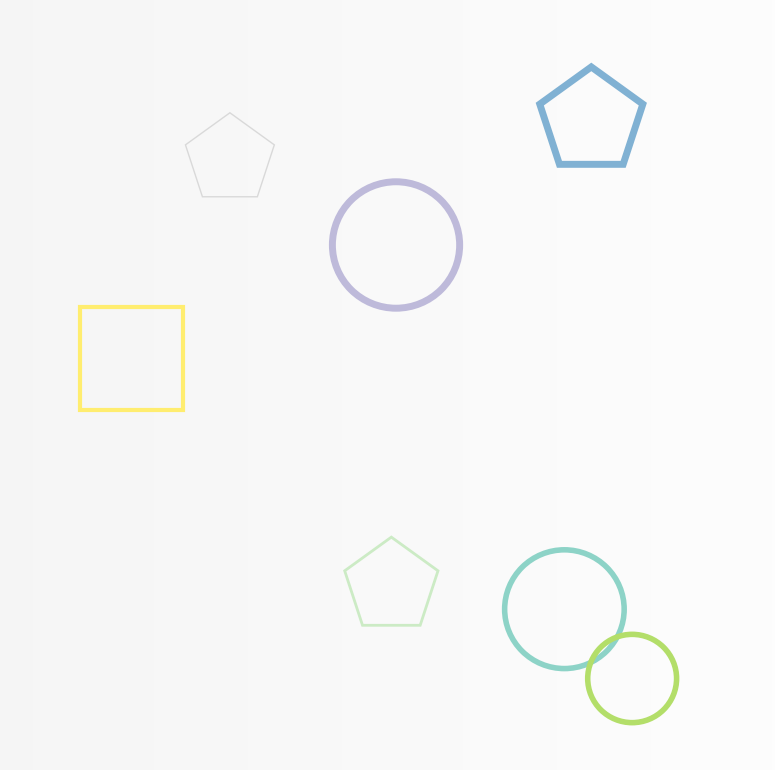[{"shape": "circle", "thickness": 2, "radius": 0.39, "center": [0.728, 0.209]}, {"shape": "circle", "thickness": 2.5, "radius": 0.41, "center": [0.511, 0.682]}, {"shape": "pentagon", "thickness": 2.5, "radius": 0.35, "center": [0.763, 0.843]}, {"shape": "circle", "thickness": 2, "radius": 0.29, "center": [0.816, 0.119]}, {"shape": "pentagon", "thickness": 0.5, "radius": 0.3, "center": [0.297, 0.793]}, {"shape": "pentagon", "thickness": 1, "radius": 0.32, "center": [0.505, 0.239]}, {"shape": "square", "thickness": 1.5, "radius": 0.34, "center": [0.17, 0.535]}]